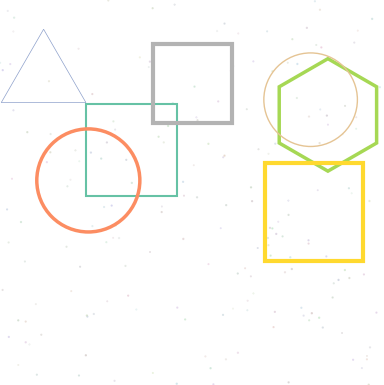[{"shape": "square", "thickness": 1.5, "radius": 0.59, "center": [0.342, 0.611]}, {"shape": "circle", "thickness": 2.5, "radius": 0.67, "center": [0.229, 0.531]}, {"shape": "triangle", "thickness": 0.5, "radius": 0.63, "center": [0.113, 0.797]}, {"shape": "hexagon", "thickness": 2.5, "radius": 0.73, "center": [0.852, 0.702]}, {"shape": "square", "thickness": 3, "radius": 0.64, "center": [0.815, 0.45]}, {"shape": "circle", "thickness": 1, "radius": 0.61, "center": [0.807, 0.741]}, {"shape": "square", "thickness": 3, "radius": 0.51, "center": [0.5, 0.783]}]